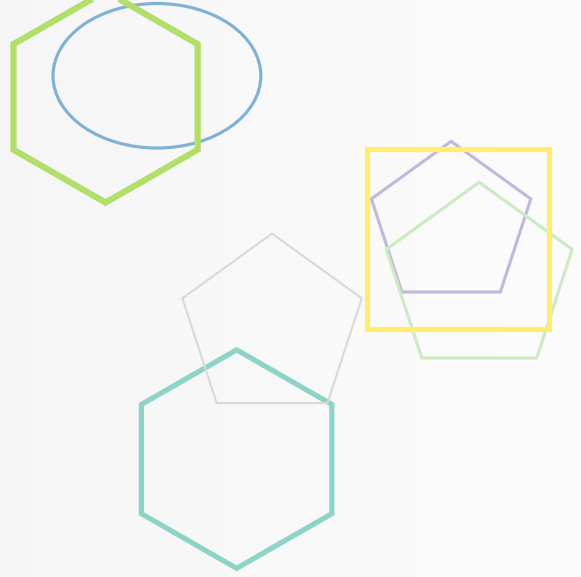[{"shape": "hexagon", "thickness": 2.5, "radius": 0.95, "center": [0.407, 0.204]}, {"shape": "pentagon", "thickness": 1.5, "radius": 0.72, "center": [0.776, 0.61]}, {"shape": "oval", "thickness": 1.5, "radius": 0.89, "center": [0.27, 0.868]}, {"shape": "hexagon", "thickness": 3, "radius": 0.91, "center": [0.182, 0.831]}, {"shape": "pentagon", "thickness": 1, "radius": 0.81, "center": [0.468, 0.432]}, {"shape": "pentagon", "thickness": 1.5, "radius": 0.84, "center": [0.824, 0.515]}, {"shape": "square", "thickness": 2.5, "radius": 0.78, "center": [0.789, 0.585]}]